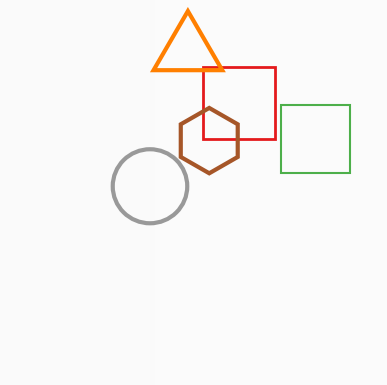[{"shape": "square", "thickness": 2, "radius": 0.46, "center": [0.616, 0.732]}, {"shape": "square", "thickness": 1.5, "radius": 0.45, "center": [0.815, 0.639]}, {"shape": "triangle", "thickness": 3, "radius": 0.51, "center": [0.485, 0.869]}, {"shape": "hexagon", "thickness": 3, "radius": 0.42, "center": [0.54, 0.635]}, {"shape": "circle", "thickness": 3, "radius": 0.48, "center": [0.387, 0.516]}]